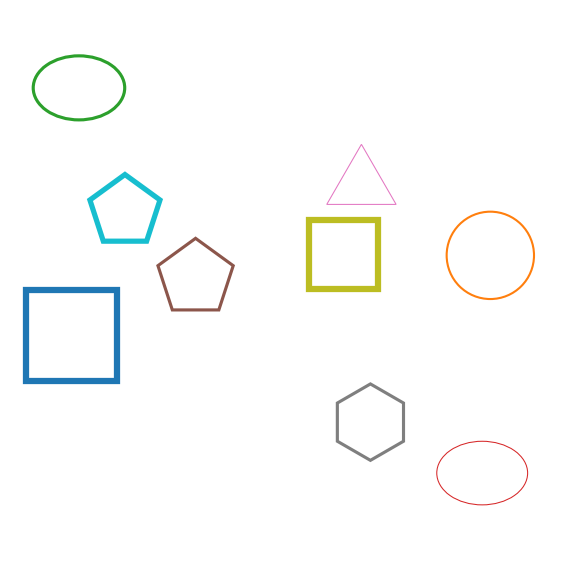[{"shape": "square", "thickness": 3, "radius": 0.39, "center": [0.123, 0.418]}, {"shape": "circle", "thickness": 1, "radius": 0.38, "center": [0.849, 0.557]}, {"shape": "oval", "thickness": 1.5, "radius": 0.4, "center": [0.137, 0.847]}, {"shape": "oval", "thickness": 0.5, "radius": 0.39, "center": [0.835, 0.18]}, {"shape": "pentagon", "thickness": 1.5, "radius": 0.34, "center": [0.339, 0.518]}, {"shape": "triangle", "thickness": 0.5, "radius": 0.35, "center": [0.626, 0.68]}, {"shape": "hexagon", "thickness": 1.5, "radius": 0.33, "center": [0.641, 0.268]}, {"shape": "square", "thickness": 3, "radius": 0.3, "center": [0.594, 0.558]}, {"shape": "pentagon", "thickness": 2.5, "radius": 0.32, "center": [0.216, 0.633]}]